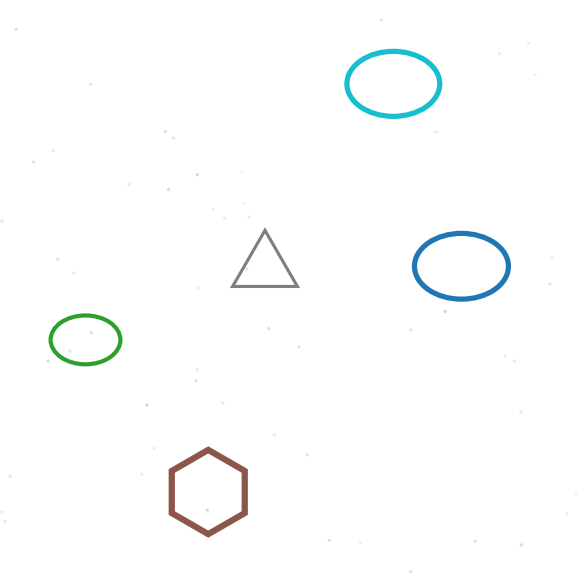[{"shape": "oval", "thickness": 2.5, "radius": 0.41, "center": [0.799, 0.538]}, {"shape": "oval", "thickness": 2, "radius": 0.3, "center": [0.148, 0.411]}, {"shape": "hexagon", "thickness": 3, "radius": 0.36, "center": [0.361, 0.147]}, {"shape": "triangle", "thickness": 1.5, "radius": 0.32, "center": [0.459, 0.535]}, {"shape": "oval", "thickness": 2.5, "radius": 0.4, "center": [0.681, 0.854]}]